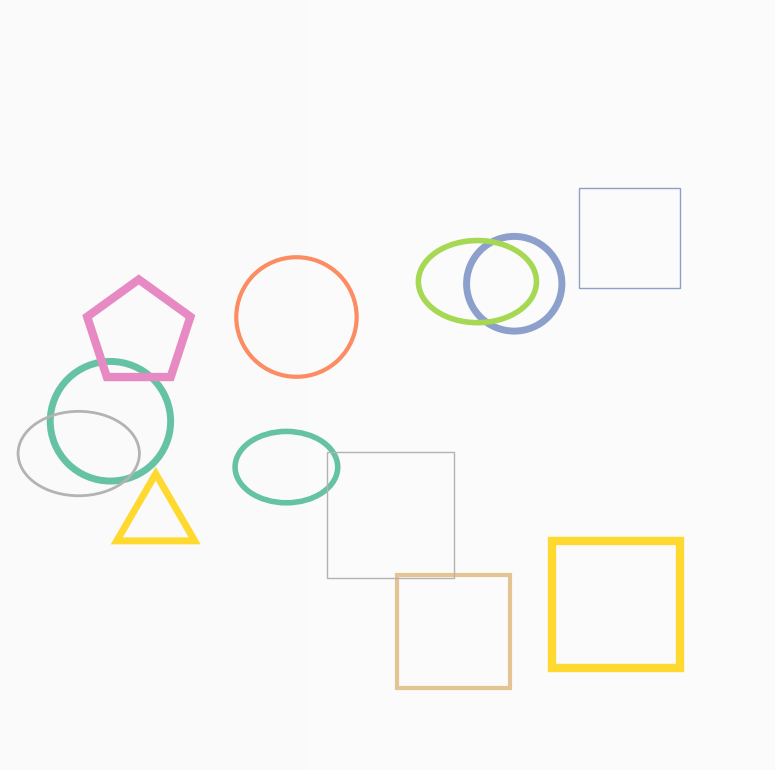[{"shape": "oval", "thickness": 2, "radius": 0.33, "center": [0.37, 0.393]}, {"shape": "circle", "thickness": 2.5, "radius": 0.39, "center": [0.142, 0.453]}, {"shape": "circle", "thickness": 1.5, "radius": 0.39, "center": [0.383, 0.588]}, {"shape": "circle", "thickness": 2.5, "radius": 0.31, "center": [0.664, 0.631]}, {"shape": "square", "thickness": 0.5, "radius": 0.33, "center": [0.812, 0.691]}, {"shape": "pentagon", "thickness": 3, "radius": 0.35, "center": [0.179, 0.567]}, {"shape": "oval", "thickness": 2, "radius": 0.38, "center": [0.616, 0.634]}, {"shape": "square", "thickness": 3, "radius": 0.41, "center": [0.795, 0.215]}, {"shape": "triangle", "thickness": 2.5, "radius": 0.29, "center": [0.201, 0.327]}, {"shape": "square", "thickness": 1.5, "radius": 0.37, "center": [0.585, 0.18]}, {"shape": "oval", "thickness": 1, "radius": 0.39, "center": [0.102, 0.411]}, {"shape": "square", "thickness": 0.5, "radius": 0.41, "center": [0.504, 0.331]}]